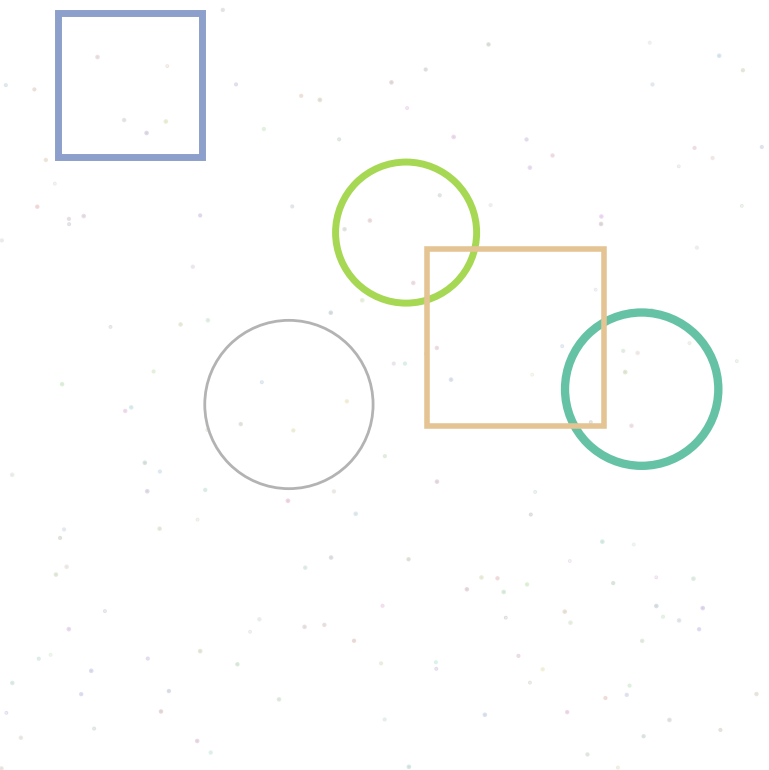[{"shape": "circle", "thickness": 3, "radius": 0.5, "center": [0.833, 0.495]}, {"shape": "square", "thickness": 2.5, "radius": 0.47, "center": [0.169, 0.889]}, {"shape": "circle", "thickness": 2.5, "radius": 0.46, "center": [0.527, 0.698]}, {"shape": "square", "thickness": 2, "radius": 0.58, "center": [0.669, 0.561]}, {"shape": "circle", "thickness": 1, "radius": 0.55, "center": [0.375, 0.475]}]